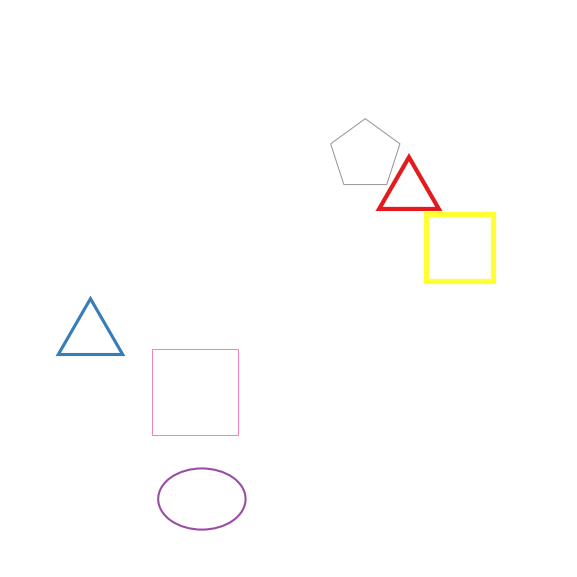[{"shape": "triangle", "thickness": 2, "radius": 0.3, "center": [0.708, 0.667]}, {"shape": "triangle", "thickness": 1.5, "radius": 0.32, "center": [0.157, 0.417]}, {"shape": "oval", "thickness": 1, "radius": 0.38, "center": [0.35, 0.135]}, {"shape": "square", "thickness": 2.5, "radius": 0.29, "center": [0.796, 0.571]}, {"shape": "square", "thickness": 0.5, "radius": 0.37, "center": [0.338, 0.321]}, {"shape": "pentagon", "thickness": 0.5, "radius": 0.32, "center": [0.633, 0.731]}]